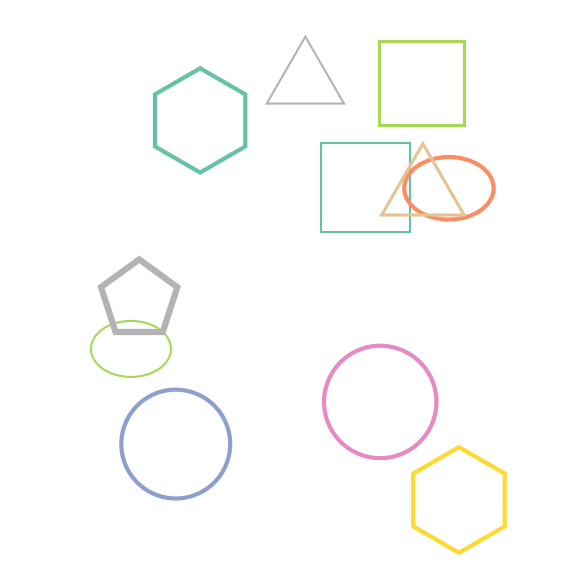[{"shape": "square", "thickness": 1, "radius": 0.39, "center": [0.632, 0.675]}, {"shape": "hexagon", "thickness": 2, "radius": 0.45, "center": [0.347, 0.791]}, {"shape": "oval", "thickness": 2, "radius": 0.39, "center": [0.777, 0.673]}, {"shape": "circle", "thickness": 2, "radius": 0.47, "center": [0.304, 0.23]}, {"shape": "circle", "thickness": 2, "radius": 0.49, "center": [0.658, 0.303]}, {"shape": "square", "thickness": 1.5, "radius": 0.37, "center": [0.73, 0.855]}, {"shape": "oval", "thickness": 1, "radius": 0.35, "center": [0.227, 0.395]}, {"shape": "hexagon", "thickness": 2, "radius": 0.46, "center": [0.795, 0.133]}, {"shape": "triangle", "thickness": 1.5, "radius": 0.41, "center": [0.732, 0.668]}, {"shape": "triangle", "thickness": 1, "radius": 0.39, "center": [0.529, 0.858]}, {"shape": "pentagon", "thickness": 3, "radius": 0.35, "center": [0.241, 0.48]}]